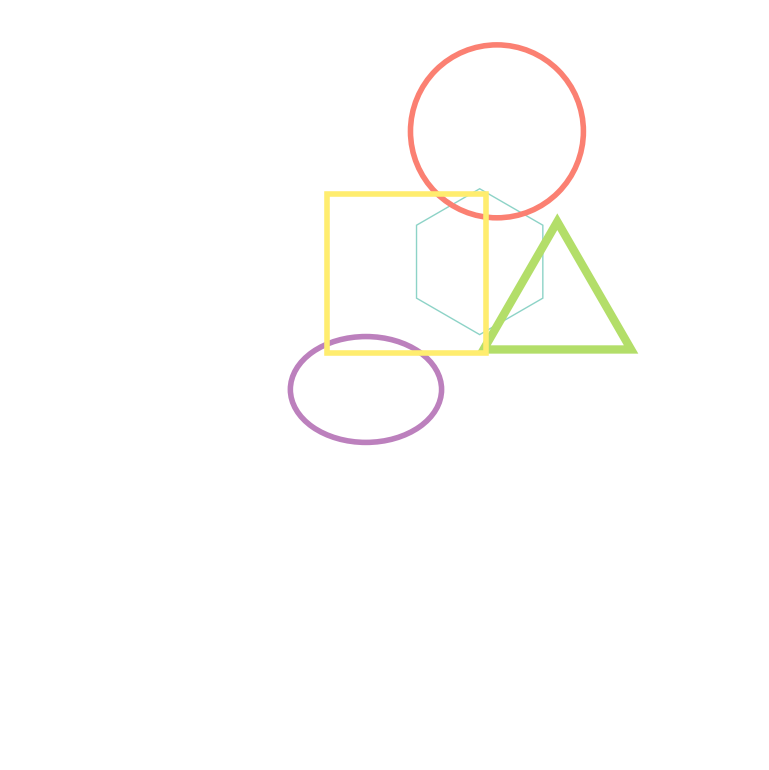[{"shape": "hexagon", "thickness": 0.5, "radius": 0.47, "center": [0.623, 0.66]}, {"shape": "circle", "thickness": 2, "radius": 0.56, "center": [0.645, 0.829]}, {"shape": "triangle", "thickness": 3, "radius": 0.55, "center": [0.724, 0.601]}, {"shape": "oval", "thickness": 2, "radius": 0.49, "center": [0.475, 0.494]}, {"shape": "square", "thickness": 2, "radius": 0.52, "center": [0.528, 0.645]}]